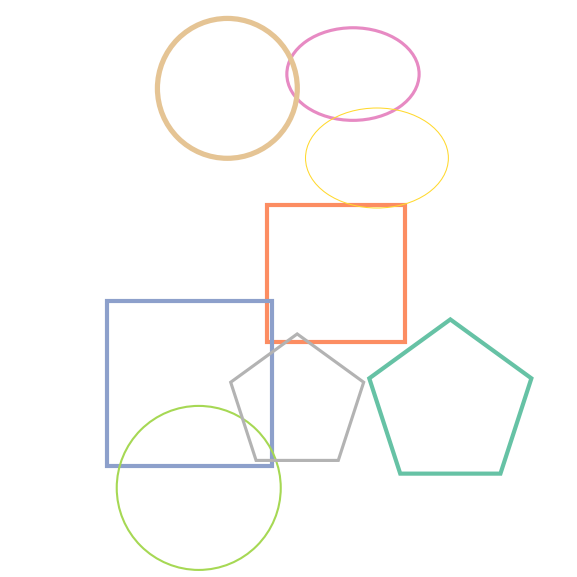[{"shape": "pentagon", "thickness": 2, "radius": 0.74, "center": [0.78, 0.298]}, {"shape": "square", "thickness": 2, "radius": 0.6, "center": [0.581, 0.525]}, {"shape": "square", "thickness": 2, "radius": 0.71, "center": [0.328, 0.335]}, {"shape": "oval", "thickness": 1.5, "radius": 0.57, "center": [0.611, 0.871]}, {"shape": "circle", "thickness": 1, "radius": 0.71, "center": [0.344, 0.154]}, {"shape": "oval", "thickness": 0.5, "radius": 0.62, "center": [0.653, 0.726]}, {"shape": "circle", "thickness": 2.5, "radius": 0.61, "center": [0.394, 0.846]}, {"shape": "pentagon", "thickness": 1.5, "radius": 0.61, "center": [0.515, 0.3]}]